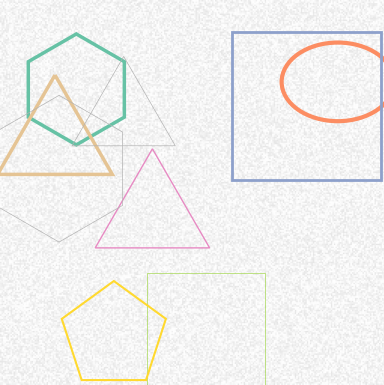[{"shape": "hexagon", "thickness": 2.5, "radius": 0.72, "center": [0.198, 0.768]}, {"shape": "oval", "thickness": 3, "radius": 0.73, "center": [0.877, 0.787]}, {"shape": "square", "thickness": 2, "radius": 0.96, "center": [0.796, 0.725]}, {"shape": "triangle", "thickness": 1, "radius": 0.86, "center": [0.396, 0.442]}, {"shape": "square", "thickness": 0.5, "radius": 0.77, "center": [0.534, 0.137]}, {"shape": "pentagon", "thickness": 1.5, "radius": 0.71, "center": [0.296, 0.128]}, {"shape": "triangle", "thickness": 2.5, "radius": 0.86, "center": [0.143, 0.633]}, {"shape": "hexagon", "thickness": 0.5, "radius": 0.95, "center": [0.153, 0.562]}, {"shape": "triangle", "thickness": 0.5, "radius": 0.77, "center": [0.321, 0.699]}]